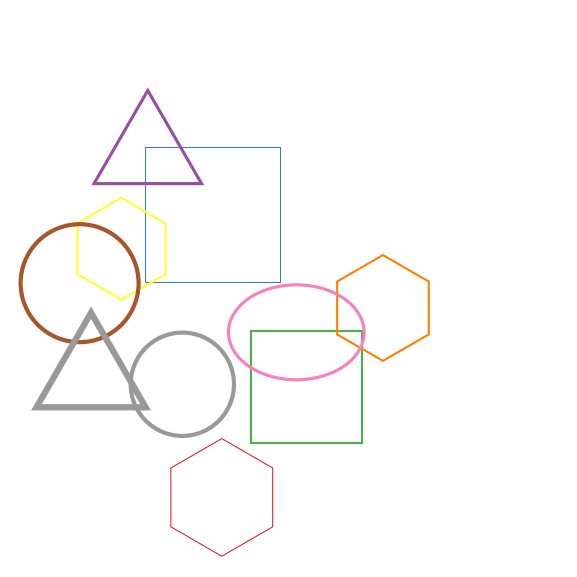[{"shape": "hexagon", "thickness": 0.5, "radius": 0.51, "center": [0.384, 0.138]}, {"shape": "square", "thickness": 0.5, "radius": 0.58, "center": [0.368, 0.628]}, {"shape": "square", "thickness": 1, "radius": 0.48, "center": [0.531, 0.329]}, {"shape": "triangle", "thickness": 1.5, "radius": 0.54, "center": [0.256, 0.735]}, {"shape": "hexagon", "thickness": 1, "radius": 0.46, "center": [0.663, 0.466]}, {"shape": "hexagon", "thickness": 1, "radius": 0.44, "center": [0.21, 0.568]}, {"shape": "circle", "thickness": 2, "radius": 0.51, "center": [0.138, 0.509]}, {"shape": "oval", "thickness": 1.5, "radius": 0.59, "center": [0.513, 0.424]}, {"shape": "circle", "thickness": 2, "radius": 0.45, "center": [0.316, 0.334]}, {"shape": "triangle", "thickness": 3, "radius": 0.55, "center": [0.158, 0.348]}]